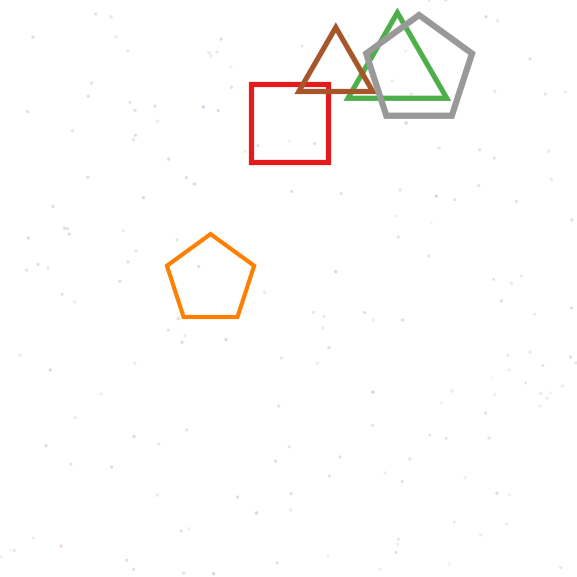[{"shape": "square", "thickness": 2.5, "radius": 0.34, "center": [0.501, 0.786]}, {"shape": "triangle", "thickness": 2.5, "radius": 0.49, "center": [0.688, 0.878]}, {"shape": "pentagon", "thickness": 2, "radius": 0.4, "center": [0.365, 0.514]}, {"shape": "triangle", "thickness": 2.5, "radius": 0.37, "center": [0.581, 0.878]}, {"shape": "pentagon", "thickness": 3, "radius": 0.48, "center": [0.726, 0.877]}]